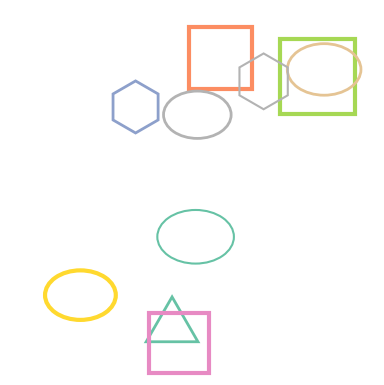[{"shape": "triangle", "thickness": 2, "radius": 0.39, "center": [0.447, 0.151]}, {"shape": "oval", "thickness": 1.5, "radius": 0.5, "center": [0.508, 0.385]}, {"shape": "square", "thickness": 3, "radius": 0.4, "center": [0.573, 0.85]}, {"shape": "hexagon", "thickness": 2, "radius": 0.34, "center": [0.352, 0.722]}, {"shape": "square", "thickness": 3, "radius": 0.39, "center": [0.465, 0.109]}, {"shape": "square", "thickness": 3, "radius": 0.49, "center": [0.824, 0.801]}, {"shape": "oval", "thickness": 3, "radius": 0.46, "center": [0.209, 0.233]}, {"shape": "oval", "thickness": 2, "radius": 0.48, "center": [0.842, 0.82]}, {"shape": "hexagon", "thickness": 1.5, "radius": 0.36, "center": [0.685, 0.789]}, {"shape": "oval", "thickness": 2, "radius": 0.44, "center": [0.513, 0.702]}]